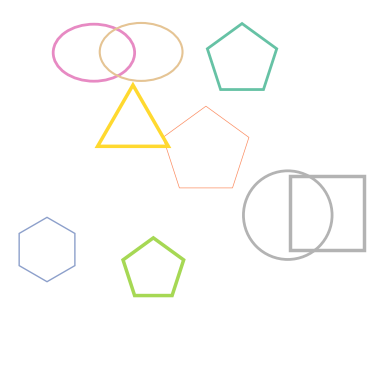[{"shape": "pentagon", "thickness": 2, "radius": 0.47, "center": [0.629, 0.844]}, {"shape": "pentagon", "thickness": 0.5, "radius": 0.59, "center": [0.535, 0.607]}, {"shape": "hexagon", "thickness": 1, "radius": 0.42, "center": [0.122, 0.352]}, {"shape": "oval", "thickness": 2, "radius": 0.53, "center": [0.244, 0.863]}, {"shape": "pentagon", "thickness": 2.5, "radius": 0.41, "center": [0.398, 0.299]}, {"shape": "triangle", "thickness": 2.5, "radius": 0.53, "center": [0.345, 0.673]}, {"shape": "oval", "thickness": 1.5, "radius": 0.54, "center": [0.367, 0.865]}, {"shape": "circle", "thickness": 2, "radius": 0.58, "center": [0.747, 0.441]}, {"shape": "square", "thickness": 2.5, "radius": 0.48, "center": [0.85, 0.448]}]